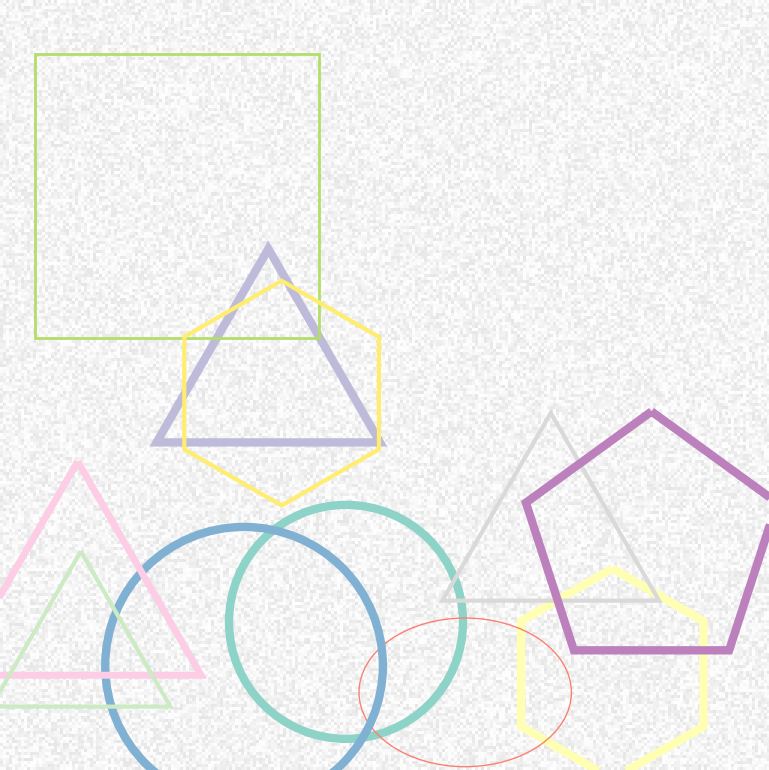[{"shape": "circle", "thickness": 3, "radius": 0.76, "center": [0.449, 0.192]}, {"shape": "hexagon", "thickness": 3, "radius": 0.68, "center": [0.795, 0.125]}, {"shape": "triangle", "thickness": 3, "radius": 0.84, "center": [0.348, 0.509]}, {"shape": "oval", "thickness": 0.5, "radius": 0.69, "center": [0.604, 0.101]}, {"shape": "circle", "thickness": 3, "radius": 0.9, "center": [0.317, 0.135]}, {"shape": "square", "thickness": 1, "radius": 0.92, "center": [0.23, 0.746]}, {"shape": "triangle", "thickness": 2.5, "radius": 0.93, "center": [0.101, 0.216]}, {"shape": "triangle", "thickness": 1.5, "radius": 0.81, "center": [0.715, 0.301]}, {"shape": "pentagon", "thickness": 3, "radius": 0.86, "center": [0.846, 0.294]}, {"shape": "triangle", "thickness": 1.5, "radius": 0.67, "center": [0.105, 0.15]}, {"shape": "hexagon", "thickness": 1.5, "radius": 0.73, "center": [0.366, 0.489]}]